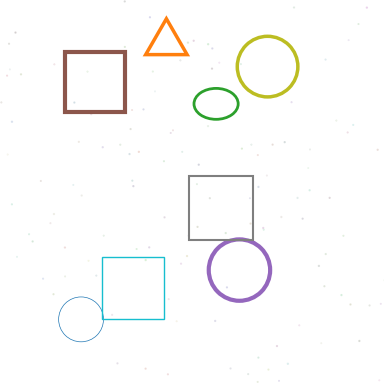[{"shape": "circle", "thickness": 0.5, "radius": 0.29, "center": [0.211, 0.17]}, {"shape": "triangle", "thickness": 2.5, "radius": 0.31, "center": [0.432, 0.889]}, {"shape": "oval", "thickness": 2, "radius": 0.29, "center": [0.561, 0.73]}, {"shape": "circle", "thickness": 3, "radius": 0.4, "center": [0.622, 0.298]}, {"shape": "square", "thickness": 3, "radius": 0.39, "center": [0.247, 0.787]}, {"shape": "square", "thickness": 1.5, "radius": 0.42, "center": [0.574, 0.46]}, {"shape": "circle", "thickness": 2.5, "radius": 0.39, "center": [0.695, 0.827]}, {"shape": "square", "thickness": 1, "radius": 0.4, "center": [0.347, 0.251]}]